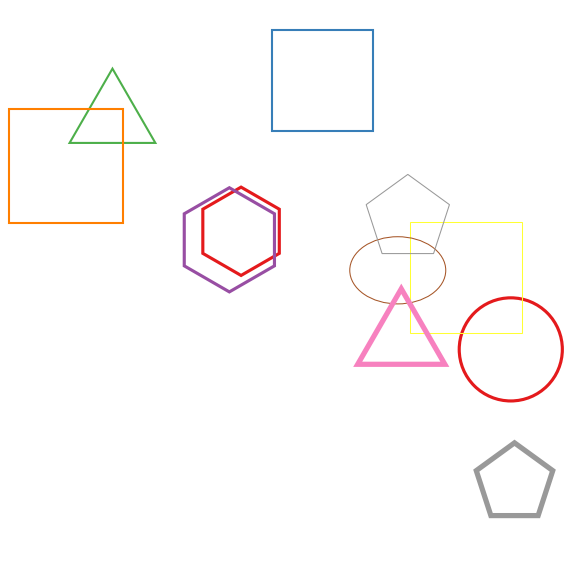[{"shape": "circle", "thickness": 1.5, "radius": 0.45, "center": [0.884, 0.394]}, {"shape": "hexagon", "thickness": 1.5, "radius": 0.38, "center": [0.417, 0.599]}, {"shape": "square", "thickness": 1, "radius": 0.44, "center": [0.559, 0.859]}, {"shape": "triangle", "thickness": 1, "radius": 0.43, "center": [0.195, 0.795]}, {"shape": "hexagon", "thickness": 1.5, "radius": 0.45, "center": [0.397, 0.584]}, {"shape": "square", "thickness": 1, "radius": 0.49, "center": [0.114, 0.712]}, {"shape": "square", "thickness": 0.5, "radius": 0.48, "center": [0.807, 0.518]}, {"shape": "oval", "thickness": 0.5, "radius": 0.42, "center": [0.689, 0.531]}, {"shape": "triangle", "thickness": 2.5, "radius": 0.44, "center": [0.695, 0.412]}, {"shape": "pentagon", "thickness": 0.5, "radius": 0.38, "center": [0.706, 0.621]}, {"shape": "pentagon", "thickness": 2.5, "radius": 0.35, "center": [0.891, 0.163]}]